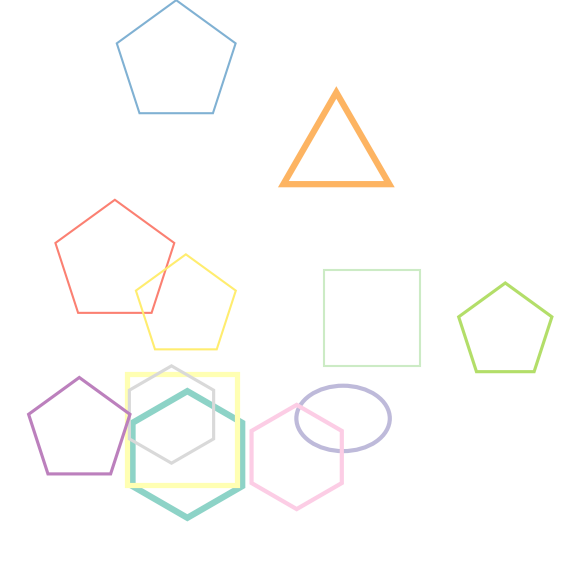[{"shape": "hexagon", "thickness": 3, "radius": 0.55, "center": [0.324, 0.212]}, {"shape": "square", "thickness": 2.5, "radius": 0.48, "center": [0.315, 0.256]}, {"shape": "oval", "thickness": 2, "radius": 0.4, "center": [0.594, 0.275]}, {"shape": "pentagon", "thickness": 1, "radius": 0.54, "center": [0.199, 0.545]}, {"shape": "pentagon", "thickness": 1, "radius": 0.54, "center": [0.305, 0.891]}, {"shape": "triangle", "thickness": 3, "radius": 0.53, "center": [0.582, 0.733]}, {"shape": "pentagon", "thickness": 1.5, "radius": 0.42, "center": [0.875, 0.424]}, {"shape": "hexagon", "thickness": 2, "radius": 0.45, "center": [0.514, 0.208]}, {"shape": "hexagon", "thickness": 1.5, "radius": 0.42, "center": [0.297, 0.281]}, {"shape": "pentagon", "thickness": 1.5, "radius": 0.46, "center": [0.137, 0.253]}, {"shape": "square", "thickness": 1, "radius": 0.42, "center": [0.644, 0.448]}, {"shape": "pentagon", "thickness": 1, "radius": 0.45, "center": [0.322, 0.468]}]